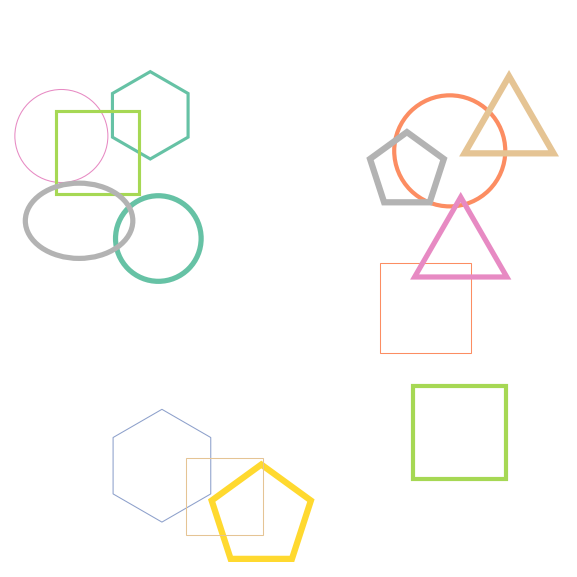[{"shape": "hexagon", "thickness": 1.5, "radius": 0.38, "center": [0.26, 0.799]}, {"shape": "circle", "thickness": 2.5, "radius": 0.37, "center": [0.274, 0.586]}, {"shape": "circle", "thickness": 2, "radius": 0.48, "center": [0.779, 0.738]}, {"shape": "square", "thickness": 0.5, "radius": 0.39, "center": [0.736, 0.466]}, {"shape": "hexagon", "thickness": 0.5, "radius": 0.49, "center": [0.28, 0.193]}, {"shape": "triangle", "thickness": 2.5, "radius": 0.46, "center": [0.798, 0.566]}, {"shape": "circle", "thickness": 0.5, "radius": 0.4, "center": [0.106, 0.764]}, {"shape": "square", "thickness": 2, "radius": 0.4, "center": [0.796, 0.25]}, {"shape": "square", "thickness": 1.5, "radius": 0.36, "center": [0.169, 0.735]}, {"shape": "pentagon", "thickness": 3, "radius": 0.45, "center": [0.452, 0.104]}, {"shape": "triangle", "thickness": 3, "radius": 0.45, "center": [0.881, 0.778]}, {"shape": "square", "thickness": 0.5, "radius": 0.33, "center": [0.389, 0.139]}, {"shape": "pentagon", "thickness": 3, "radius": 0.34, "center": [0.705, 0.703]}, {"shape": "oval", "thickness": 2.5, "radius": 0.47, "center": [0.137, 0.617]}]